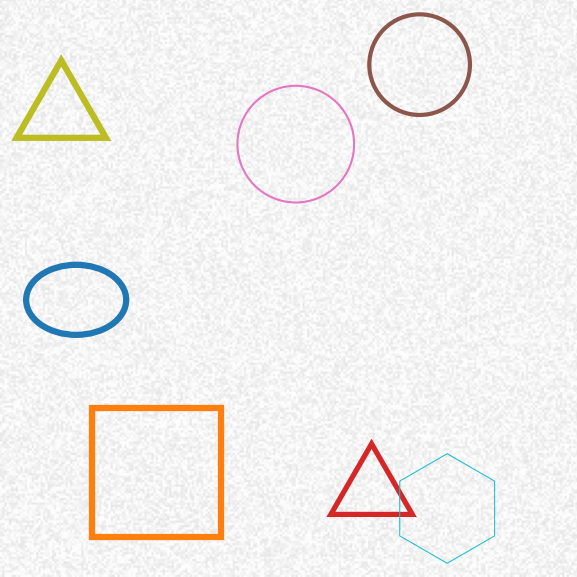[{"shape": "oval", "thickness": 3, "radius": 0.43, "center": [0.132, 0.48]}, {"shape": "square", "thickness": 3, "radius": 0.56, "center": [0.271, 0.181]}, {"shape": "triangle", "thickness": 2.5, "radius": 0.41, "center": [0.643, 0.149]}, {"shape": "circle", "thickness": 2, "radius": 0.44, "center": [0.727, 0.887]}, {"shape": "circle", "thickness": 1, "radius": 0.51, "center": [0.512, 0.75]}, {"shape": "triangle", "thickness": 3, "radius": 0.45, "center": [0.106, 0.805]}, {"shape": "hexagon", "thickness": 0.5, "radius": 0.47, "center": [0.774, 0.119]}]